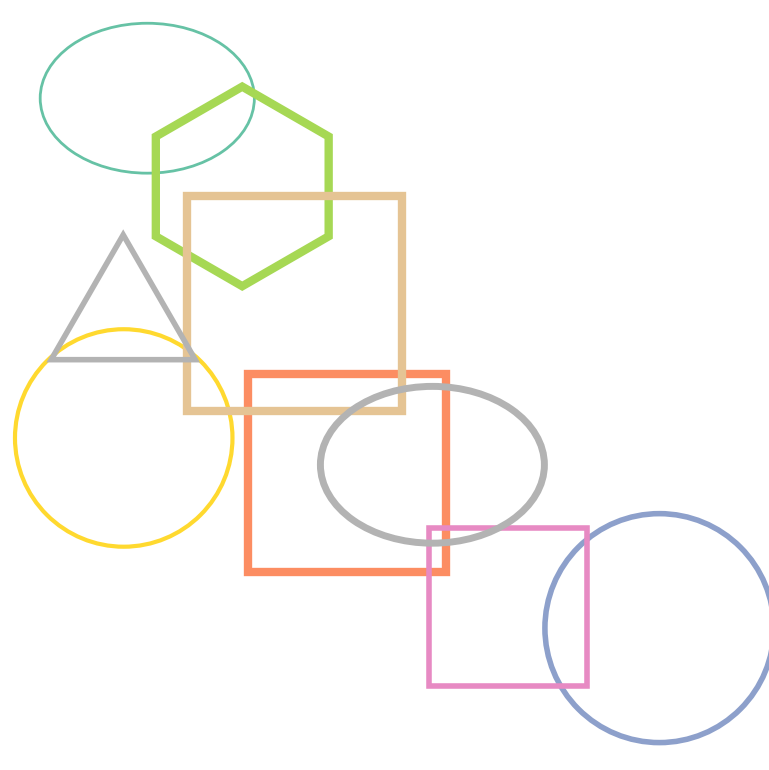[{"shape": "oval", "thickness": 1, "radius": 0.7, "center": [0.191, 0.872]}, {"shape": "square", "thickness": 3, "radius": 0.64, "center": [0.45, 0.386]}, {"shape": "circle", "thickness": 2, "radius": 0.74, "center": [0.856, 0.184]}, {"shape": "square", "thickness": 2, "radius": 0.51, "center": [0.66, 0.212]}, {"shape": "hexagon", "thickness": 3, "radius": 0.65, "center": [0.315, 0.758]}, {"shape": "circle", "thickness": 1.5, "radius": 0.71, "center": [0.161, 0.431]}, {"shape": "square", "thickness": 3, "radius": 0.7, "center": [0.383, 0.606]}, {"shape": "oval", "thickness": 2.5, "radius": 0.73, "center": [0.562, 0.396]}, {"shape": "triangle", "thickness": 2, "radius": 0.54, "center": [0.16, 0.587]}]